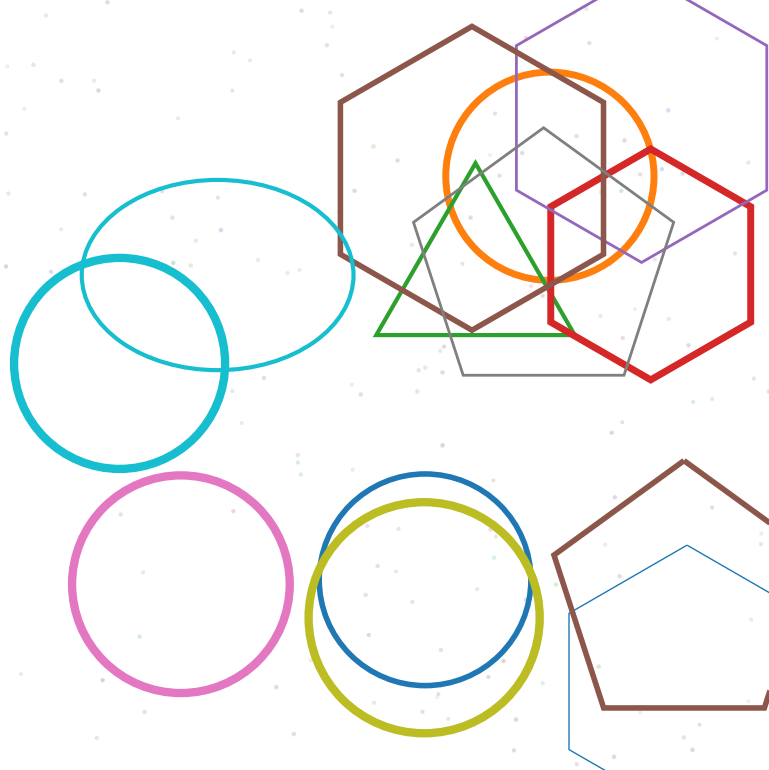[{"shape": "hexagon", "thickness": 0.5, "radius": 0.88, "center": [0.892, 0.115]}, {"shape": "circle", "thickness": 2, "radius": 0.69, "center": [0.552, 0.247]}, {"shape": "circle", "thickness": 2.5, "radius": 0.68, "center": [0.714, 0.771]}, {"shape": "triangle", "thickness": 1.5, "radius": 0.74, "center": [0.618, 0.639]}, {"shape": "hexagon", "thickness": 2.5, "radius": 0.75, "center": [0.845, 0.657]}, {"shape": "hexagon", "thickness": 1, "radius": 0.94, "center": [0.833, 0.847]}, {"shape": "hexagon", "thickness": 2, "radius": 0.99, "center": [0.613, 0.768]}, {"shape": "pentagon", "thickness": 2, "radius": 0.89, "center": [0.888, 0.224]}, {"shape": "circle", "thickness": 3, "radius": 0.71, "center": [0.235, 0.241]}, {"shape": "pentagon", "thickness": 1, "radius": 0.89, "center": [0.706, 0.656]}, {"shape": "circle", "thickness": 3, "radius": 0.75, "center": [0.551, 0.198]}, {"shape": "circle", "thickness": 3, "radius": 0.69, "center": [0.155, 0.528]}, {"shape": "oval", "thickness": 1.5, "radius": 0.88, "center": [0.283, 0.643]}]